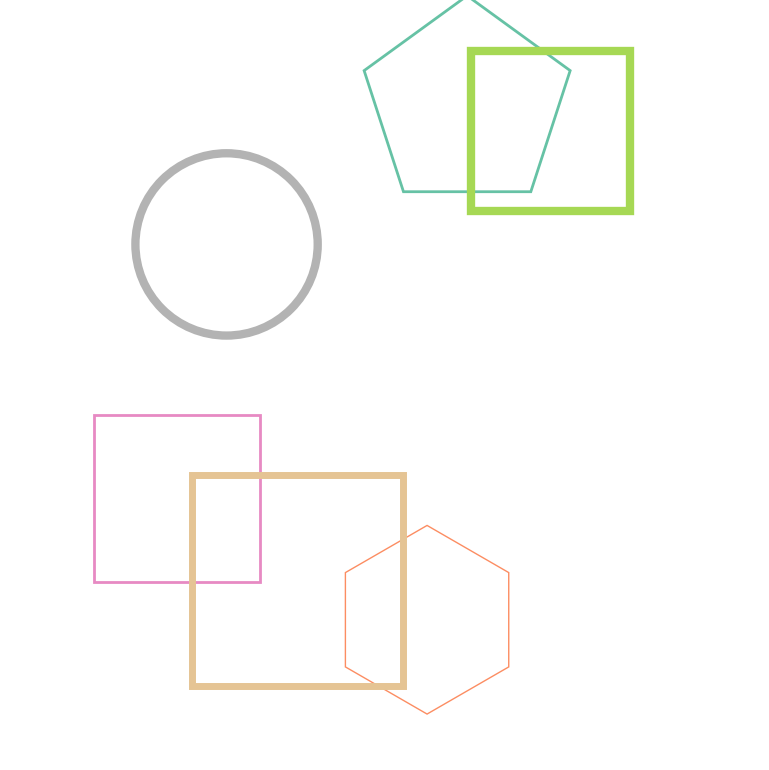[{"shape": "pentagon", "thickness": 1, "radius": 0.7, "center": [0.607, 0.865]}, {"shape": "hexagon", "thickness": 0.5, "radius": 0.61, "center": [0.555, 0.195]}, {"shape": "square", "thickness": 1, "radius": 0.54, "center": [0.23, 0.353]}, {"shape": "square", "thickness": 3, "radius": 0.52, "center": [0.715, 0.83]}, {"shape": "square", "thickness": 2.5, "radius": 0.69, "center": [0.387, 0.246]}, {"shape": "circle", "thickness": 3, "radius": 0.59, "center": [0.294, 0.683]}]